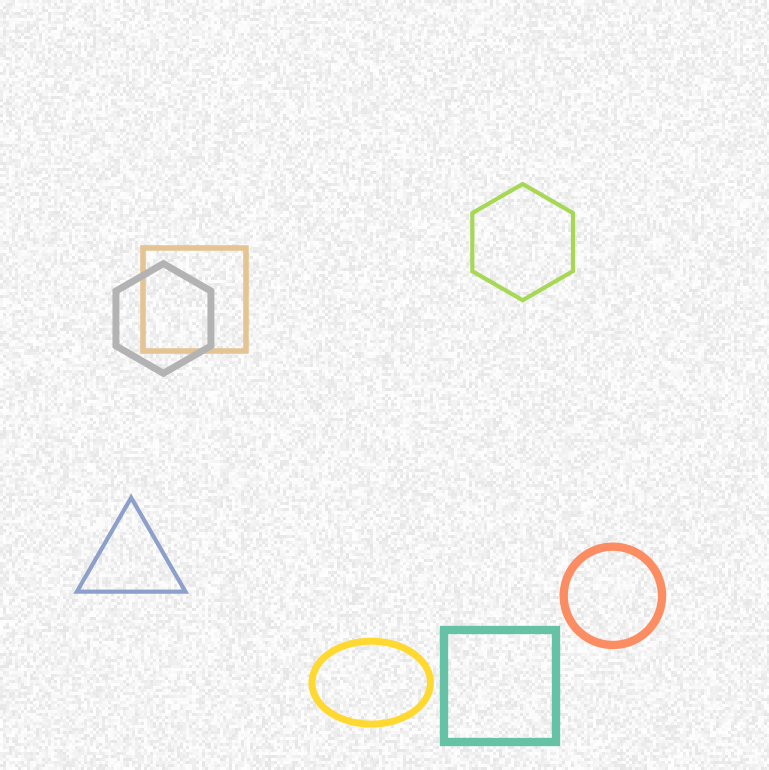[{"shape": "square", "thickness": 3, "radius": 0.36, "center": [0.649, 0.109]}, {"shape": "circle", "thickness": 3, "radius": 0.32, "center": [0.796, 0.226]}, {"shape": "triangle", "thickness": 1.5, "radius": 0.41, "center": [0.17, 0.272]}, {"shape": "hexagon", "thickness": 1.5, "radius": 0.38, "center": [0.679, 0.686]}, {"shape": "oval", "thickness": 2.5, "radius": 0.38, "center": [0.482, 0.113]}, {"shape": "square", "thickness": 2, "radius": 0.33, "center": [0.253, 0.611]}, {"shape": "hexagon", "thickness": 2.5, "radius": 0.36, "center": [0.212, 0.586]}]